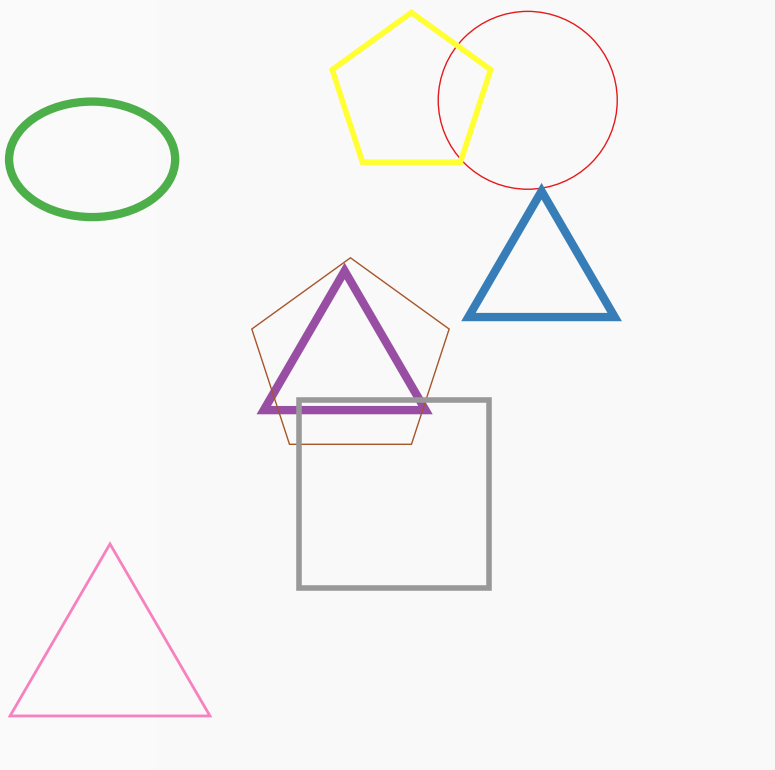[{"shape": "circle", "thickness": 0.5, "radius": 0.58, "center": [0.681, 0.87]}, {"shape": "triangle", "thickness": 3, "radius": 0.54, "center": [0.699, 0.643]}, {"shape": "oval", "thickness": 3, "radius": 0.54, "center": [0.119, 0.793]}, {"shape": "triangle", "thickness": 3, "radius": 0.6, "center": [0.445, 0.528]}, {"shape": "pentagon", "thickness": 2, "radius": 0.54, "center": [0.531, 0.876]}, {"shape": "pentagon", "thickness": 0.5, "radius": 0.67, "center": [0.452, 0.531]}, {"shape": "triangle", "thickness": 1, "radius": 0.74, "center": [0.142, 0.145]}, {"shape": "square", "thickness": 2, "radius": 0.61, "center": [0.508, 0.359]}]